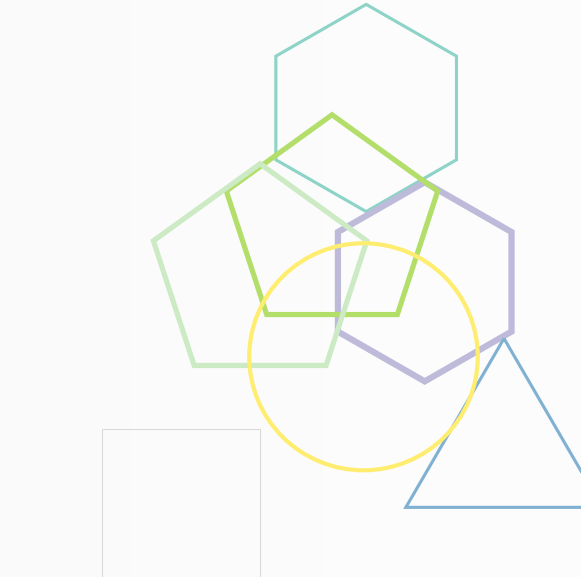[{"shape": "hexagon", "thickness": 1.5, "radius": 0.9, "center": [0.63, 0.812]}, {"shape": "hexagon", "thickness": 3, "radius": 0.86, "center": [0.731, 0.511]}, {"shape": "triangle", "thickness": 1.5, "radius": 0.97, "center": [0.867, 0.218]}, {"shape": "pentagon", "thickness": 2.5, "radius": 0.96, "center": [0.571, 0.609]}, {"shape": "square", "thickness": 0.5, "radius": 0.68, "center": [0.312, 0.121]}, {"shape": "pentagon", "thickness": 2.5, "radius": 0.97, "center": [0.447, 0.522]}, {"shape": "circle", "thickness": 2, "radius": 0.98, "center": [0.625, 0.381]}]